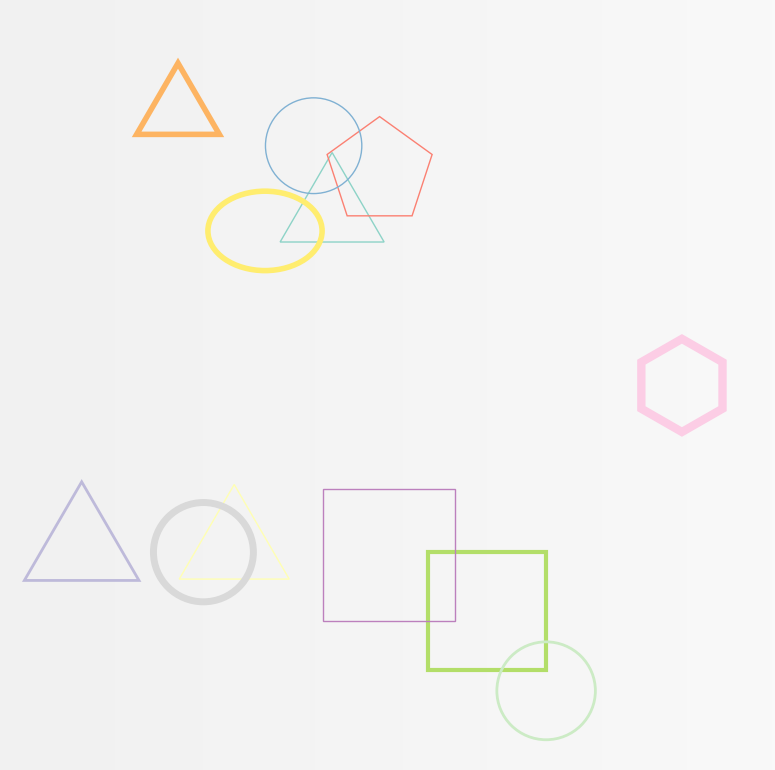[{"shape": "triangle", "thickness": 0.5, "radius": 0.39, "center": [0.429, 0.724]}, {"shape": "triangle", "thickness": 0.5, "radius": 0.41, "center": [0.302, 0.289]}, {"shape": "triangle", "thickness": 1, "radius": 0.43, "center": [0.105, 0.289]}, {"shape": "pentagon", "thickness": 0.5, "radius": 0.36, "center": [0.49, 0.777]}, {"shape": "circle", "thickness": 0.5, "radius": 0.31, "center": [0.405, 0.811]}, {"shape": "triangle", "thickness": 2, "radius": 0.31, "center": [0.23, 0.856]}, {"shape": "square", "thickness": 1.5, "radius": 0.38, "center": [0.629, 0.206]}, {"shape": "hexagon", "thickness": 3, "radius": 0.3, "center": [0.88, 0.499]}, {"shape": "circle", "thickness": 2.5, "radius": 0.32, "center": [0.262, 0.283]}, {"shape": "square", "thickness": 0.5, "radius": 0.43, "center": [0.502, 0.279]}, {"shape": "circle", "thickness": 1, "radius": 0.32, "center": [0.705, 0.103]}, {"shape": "oval", "thickness": 2, "radius": 0.37, "center": [0.342, 0.7]}]